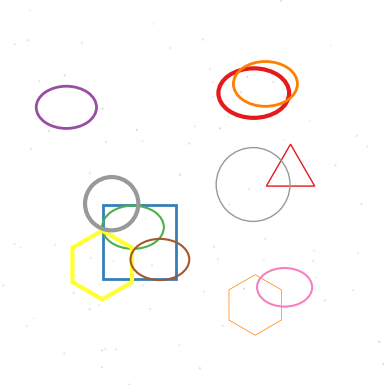[{"shape": "triangle", "thickness": 1, "radius": 0.36, "center": [0.755, 0.553]}, {"shape": "oval", "thickness": 3, "radius": 0.46, "center": [0.659, 0.758]}, {"shape": "square", "thickness": 2, "radius": 0.48, "center": [0.362, 0.371]}, {"shape": "oval", "thickness": 1.5, "radius": 0.4, "center": [0.345, 0.41]}, {"shape": "oval", "thickness": 2, "radius": 0.39, "center": [0.172, 0.721]}, {"shape": "oval", "thickness": 2, "radius": 0.42, "center": [0.689, 0.782]}, {"shape": "hexagon", "thickness": 0.5, "radius": 0.39, "center": [0.663, 0.208]}, {"shape": "hexagon", "thickness": 3, "radius": 0.45, "center": [0.266, 0.312]}, {"shape": "oval", "thickness": 1.5, "radius": 0.38, "center": [0.415, 0.326]}, {"shape": "oval", "thickness": 1.5, "radius": 0.36, "center": [0.739, 0.254]}, {"shape": "circle", "thickness": 1, "radius": 0.48, "center": [0.657, 0.521]}, {"shape": "circle", "thickness": 3, "radius": 0.35, "center": [0.29, 0.471]}]